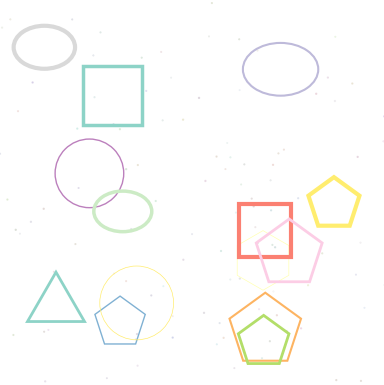[{"shape": "triangle", "thickness": 2, "radius": 0.43, "center": [0.145, 0.208]}, {"shape": "square", "thickness": 2.5, "radius": 0.39, "center": [0.293, 0.752]}, {"shape": "hexagon", "thickness": 0.5, "radius": 0.39, "center": [0.683, 0.324]}, {"shape": "oval", "thickness": 1.5, "radius": 0.49, "center": [0.729, 0.82]}, {"shape": "square", "thickness": 3, "radius": 0.34, "center": [0.688, 0.401]}, {"shape": "pentagon", "thickness": 1, "radius": 0.34, "center": [0.312, 0.162]}, {"shape": "pentagon", "thickness": 1.5, "radius": 0.49, "center": [0.689, 0.142]}, {"shape": "pentagon", "thickness": 2, "radius": 0.35, "center": [0.685, 0.112]}, {"shape": "pentagon", "thickness": 2, "radius": 0.45, "center": [0.751, 0.341]}, {"shape": "oval", "thickness": 3, "radius": 0.4, "center": [0.115, 0.877]}, {"shape": "circle", "thickness": 1, "radius": 0.45, "center": [0.232, 0.55]}, {"shape": "oval", "thickness": 2.5, "radius": 0.38, "center": [0.319, 0.451]}, {"shape": "circle", "thickness": 0.5, "radius": 0.48, "center": [0.355, 0.213]}, {"shape": "pentagon", "thickness": 3, "radius": 0.35, "center": [0.867, 0.47]}]